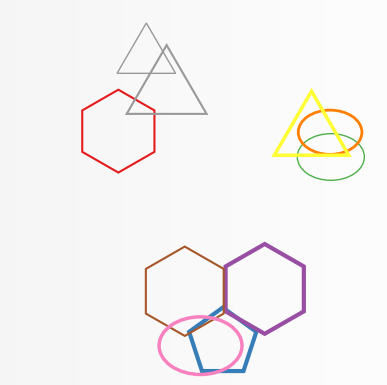[{"shape": "hexagon", "thickness": 1.5, "radius": 0.54, "center": [0.305, 0.659]}, {"shape": "pentagon", "thickness": 3, "radius": 0.46, "center": [0.575, 0.11]}, {"shape": "oval", "thickness": 1, "radius": 0.43, "center": [0.854, 0.592]}, {"shape": "hexagon", "thickness": 3, "radius": 0.58, "center": [0.683, 0.25]}, {"shape": "oval", "thickness": 2, "radius": 0.41, "center": [0.852, 0.656]}, {"shape": "triangle", "thickness": 2.5, "radius": 0.55, "center": [0.804, 0.652]}, {"shape": "hexagon", "thickness": 1.5, "radius": 0.58, "center": [0.477, 0.244]}, {"shape": "oval", "thickness": 2.5, "radius": 0.53, "center": [0.517, 0.102]}, {"shape": "triangle", "thickness": 1.5, "radius": 0.6, "center": [0.43, 0.764]}, {"shape": "triangle", "thickness": 1, "radius": 0.44, "center": [0.378, 0.853]}]